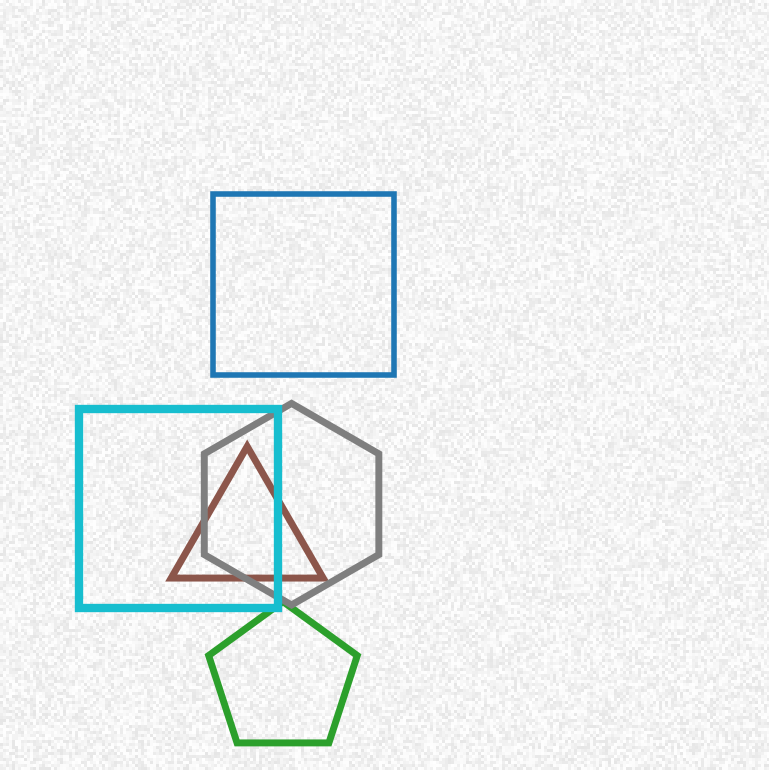[{"shape": "square", "thickness": 2, "radius": 0.59, "center": [0.394, 0.63]}, {"shape": "pentagon", "thickness": 2.5, "radius": 0.51, "center": [0.367, 0.117]}, {"shape": "triangle", "thickness": 2.5, "radius": 0.57, "center": [0.321, 0.306]}, {"shape": "hexagon", "thickness": 2.5, "radius": 0.65, "center": [0.379, 0.345]}, {"shape": "square", "thickness": 3, "radius": 0.64, "center": [0.232, 0.34]}]